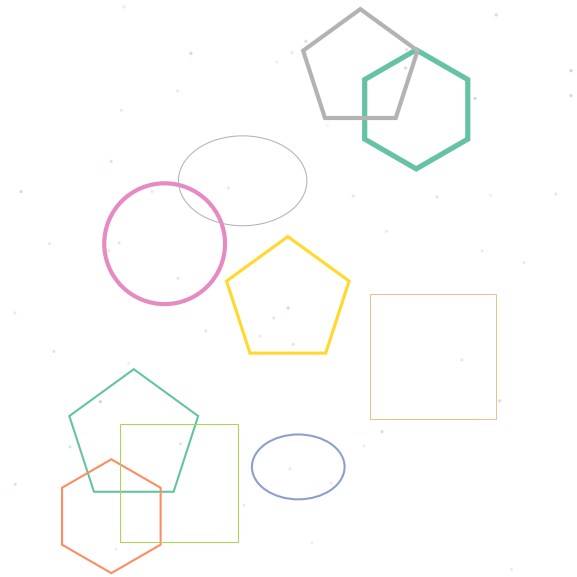[{"shape": "hexagon", "thickness": 2.5, "radius": 0.52, "center": [0.721, 0.81]}, {"shape": "pentagon", "thickness": 1, "radius": 0.59, "center": [0.232, 0.242]}, {"shape": "hexagon", "thickness": 1, "radius": 0.49, "center": [0.193, 0.105]}, {"shape": "oval", "thickness": 1, "radius": 0.4, "center": [0.516, 0.191]}, {"shape": "circle", "thickness": 2, "radius": 0.52, "center": [0.285, 0.577]}, {"shape": "square", "thickness": 0.5, "radius": 0.51, "center": [0.309, 0.163]}, {"shape": "pentagon", "thickness": 1.5, "radius": 0.56, "center": [0.498, 0.478]}, {"shape": "square", "thickness": 0.5, "radius": 0.54, "center": [0.75, 0.382]}, {"shape": "oval", "thickness": 0.5, "radius": 0.56, "center": [0.42, 0.686]}, {"shape": "pentagon", "thickness": 2, "radius": 0.52, "center": [0.624, 0.879]}]